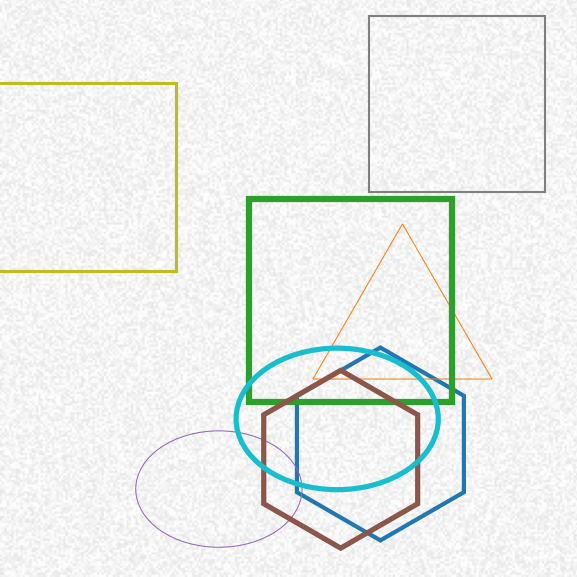[{"shape": "hexagon", "thickness": 2, "radius": 0.83, "center": [0.659, 0.23]}, {"shape": "triangle", "thickness": 0.5, "radius": 0.9, "center": [0.697, 0.432]}, {"shape": "square", "thickness": 3, "radius": 0.88, "center": [0.607, 0.478]}, {"shape": "oval", "thickness": 0.5, "radius": 0.72, "center": [0.379, 0.152]}, {"shape": "hexagon", "thickness": 2.5, "radius": 0.77, "center": [0.59, 0.204]}, {"shape": "square", "thickness": 1, "radius": 0.76, "center": [0.791, 0.819]}, {"shape": "square", "thickness": 1.5, "radius": 0.82, "center": [0.141, 0.692]}, {"shape": "oval", "thickness": 2.5, "radius": 0.88, "center": [0.584, 0.274]}]